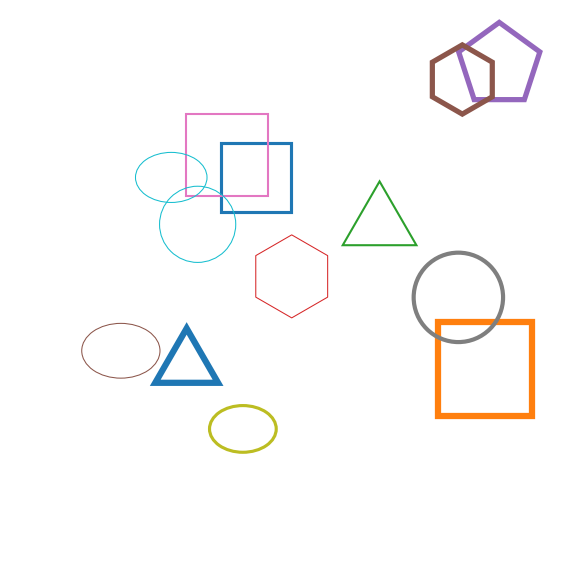[{"shape": "square", "thickness": 1.5, "radius": 0.3, "center": [0.443, 0.692]}, {"shape": "triangle", "thickness": 3, "radius": 0.31, "center": [0.323, 0.368]}, {"shape": "square", "thickness": 3, "radius": 0.41, "center": [0.839, 0.361]}, {"shape": "triangle", "thickness": 1, "radius": 0.37, "center": [0.657, 0.611]}, {"shape": "hexagon", "thickness": 0.5, "radius": 0.36, "center": [0.505, 0.521]}, {"shape": "pentagon", "thickness": 2.5, "radius": 0.37, "center": [0.865, 0.886]}, {"shape": "hexagon", "thickness": 2.5, "radius": 0.3, "center": [0.801, 0.861]}, {"shape": "oval", "thickness": 0.5, "radius": 0.34, "center": [0.209, 0.392]}, {"shape": "square", "thickness": 1, "radius": 0.35, "center": [0.393, 0.731]}, {"shape": "circle", "thickness": 2, "radius": 0.39, "center": [0.794, 0.484]}, {"shape": "oval", "thickness": 1.5, "radius": 0.29, "center": [0.421, 0.256]}, {"shape": "circle", "thickness": 0.5, "radius": 0.33, "center": [0.342, 0.611]}, {"shape": "oval", "thickness": 0.5, "radius": 0.31, "center": [0.297, 0.692]}]